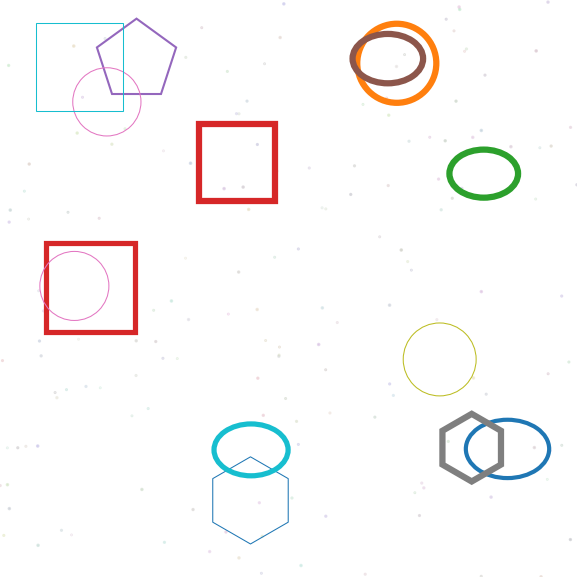[{"shape": "hexagon", "thickness": 0.5, "radius": 0.38, "center": [0.434, 0.133]}, {"shape": "oval", "thickness": 2, "radius": 0.36, "center": [0.879, 0.222]}, {"shape": "circle", "thickness": 3, "radius": 0.34, "center": [0.687, 0.89]}, {"shape": "oval", "thickness": 3, "radius": 0.3, "center": [0.838, 0.698]}, {"shape": "square", "thickness": 3, "radius": 0.33, "center": [0.411, 0.718]}, {"shape": "square", "thickness": 2.5, "radius": 0.39, "center": [0.157, 0.501]}, {"shape": "pentagon", "thickness": 1, "radius": 0.36, "center": [0.236, 0.895]}, {"shape": "oval", "thickness": 3, "radius": 0.31, "center": [0.672, 0.898]}, {"shape": "circle", "thickness": 0.5, "radius": 0.3, "center": [0.129, 0.504]}, {"shape": "circle", "thickness": 0.5, "radius": 0.3, "center": [0.185, 0.823]}, {"shape": "hexagon", "thickness": 3, "radius": 0.29, "center": [0.817, 0.224]}, {"shape": "circle", "thickness": 0.5, "radius": 0.32, "center": [0.761, 0.377]}, {"shape": "oval", "thickness": 2.5, "radius": 0.32, "center": [0.435, 0.22]}, {"shape": "square", "thickness": 0.5, "radius": 0.38, "center": [0.137, 0.883]}]